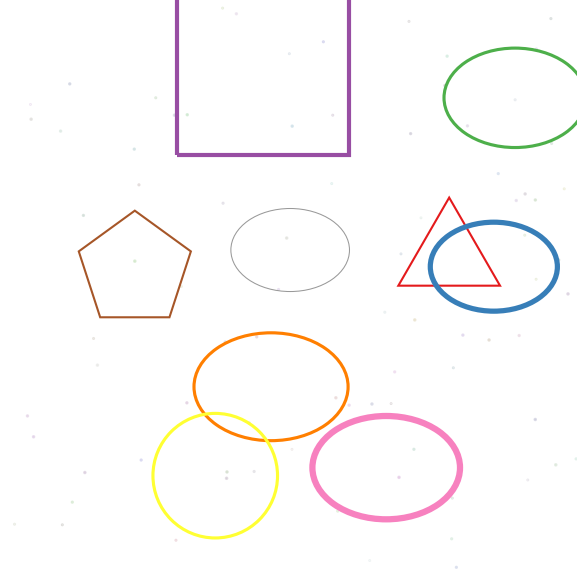[{"shape": "triangle", "thickness": 1, "radius": 0.51, "center": [0.778, 0.555]}, {"shape": "oval", "thickness": 2.5, "radius": 0.55, "center": [0.855, 0.537]}, {"shape": "oval", "thickness": 1.5, "radius": 0.61, "center": [0.892, 0.83]}, {"shape": "square", "thickness": 2, "radius": 0.75, "center": [0.455, 0.881]}, {"shape": "oval", "thickness": 1.5, "radius": 0.67, "center": [0.469, 0.329]}, {"shape": "circle", "thickness": 1.5, "radius": 0.54, "center": [0.373, 0.175]}, {"shape": "pentagon", "thickness": 1, "radius": 0.51, "center": [0.233, 0.532]}, {"shape": "oval", "thickness": 3, "radius": 0.64, "center": [0.669, 0.189]}, {"shape": "oval", "thickness": 0.5, "radius": 0.51, "center": [0.502, 0.566]}]